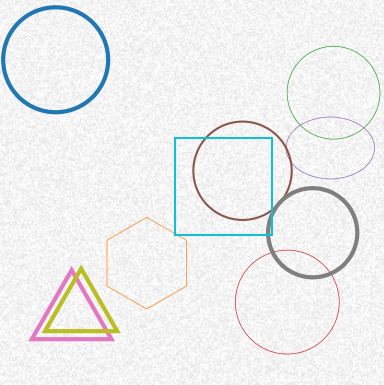[{"shape": "circle", "thickness": 3, "radius": 0.68, "center": [0.145, 0.845]}, {"shape": "hexagon", "thickness": 0.5, "radius": 0.6, "center": [0.381, 0.316]}, {"shape": "circle", "thickness": 0.5, "radius": 0.6, "center": [0.866, 0.759]}, {"shape": "circle", "thickness": 0.5, "radius": 0.67, "center": [0.746, 0.215]}, {"shape": "oval", "thickness": 0.5, "radius": 0.57, "center": [0.858, 0.616]}, {"shape": "circle", "thickness": 1.5, "radius": 0.64, "center": [0.63, 0.556]}, {"shape": "triangle", "thickness": 3, "radius": 0.6, "center": [0.186, 0.179]}, {"shape": "circle", "thickness": 3, "radius": 0.58, "center": [0.812, 0.395]}, {"shape": "triangle", "thickness": 3, "radius": 0.54, "center": [0.211, 0.194]}, {"shape": "square", "thickness": 1.5, "radius": 0.63, "center": [0.58, 0.516]}]